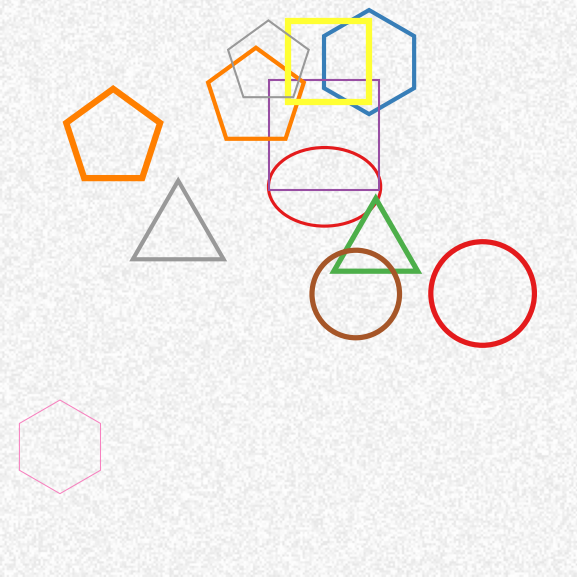[{"shape": "oval", "thickness": 1.5, "radius": 0.49, "center": [0.562, 0.676]}, {"shape": "circle", "thickness": 2.5, "radius": 0.45, "center": [0.836, 0.491]}, {"shape": "hexagon", "thickness": 2, "radius": 0.45, "center": [0.639, 0.892]}, {"shape": "triangle", "thickness": 2.5, "radius": 0.42, "center": [0.651, 0.571]}, {"shape": "square", "thickness": 1, "radius": 0.47, "center": [0.561, 0.765]}, {"shape": "pentagon", "thickness": 3, "radius": 0.43, "center": [0.196, 0.76]}, {"shape": "pentagon", "thickness": 2, "radius": 0.44, "center": [0.443, 0.829]}, {"shape": "square", "thickness": 3, "radius": 0.35, "center": [0.57, 0.893]}, {"shape": "circle", "thickness": 2.5, "radius": 0.38, "center": [0.616, 0.49]}, {"shape": "hexagon", "thickness": 0.5, "radius": 0.41, "center": [0.104, 0.225]}, {"shape": "pentagon", "thickness": 1, "radius": 0.37, "center": [0.465, 0.89]}, {"shape": "triangle", "thickness": 2, "radius": 0.45, "center": [0.309, 0.596]}]